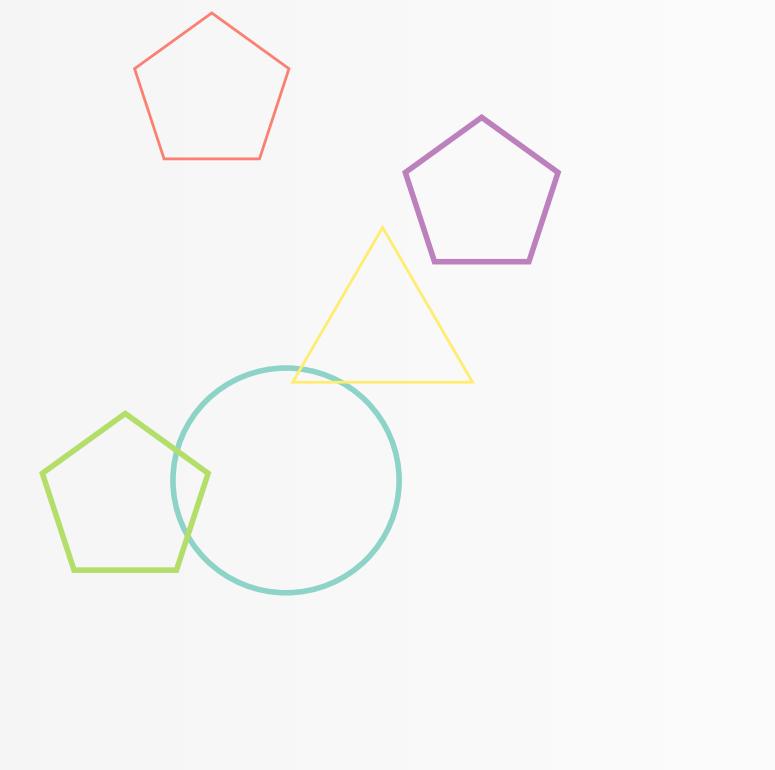[{"shape": "circle", "thickness": 2, "radius": 0.73, "center": [0.369, 0.376]}, {"shape": "pentagon", "thickness": 1, "radius": 0.52, "center": [0.273, 0.878]}, {"shape": "pentagon", "thickness": 2, "radius": 0.56, "center": [0.162, 0.351]}, {"shape": "pentagon", "thickness": 2, "radius": 0.52, "center": [0.622, 0.744]}, {"shape": "triangle", "thickness": 1, "radius": 0.67, "center": [0.494, 0.571]}]